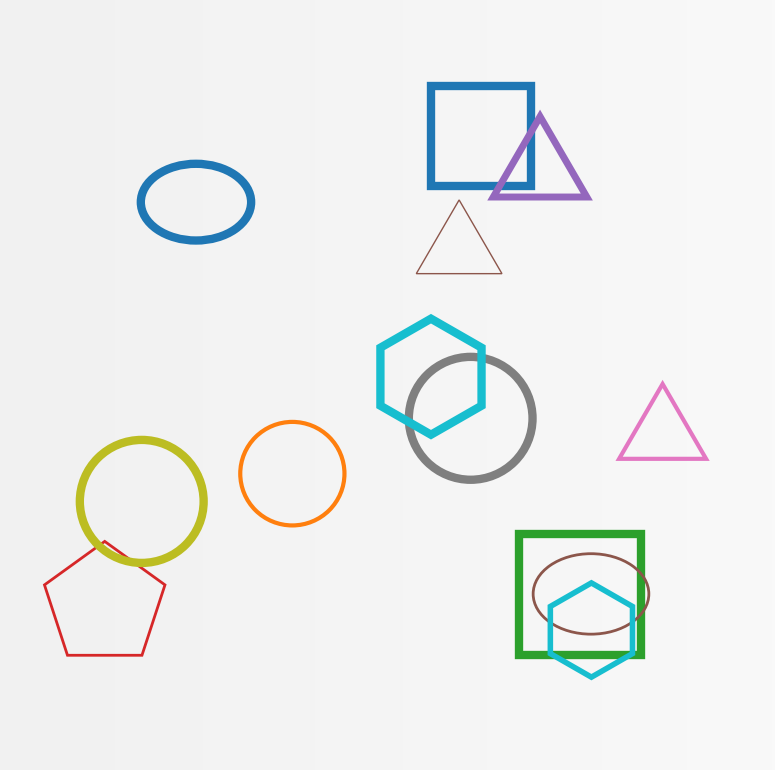[{"shape": "oval", "thickness": 3, "radius": 0.36, "center": [0.253, 0.737]}, {"shape": "square", "thickness": 3, "radius": 0.32, "center": [0.621, 0.823]}, {"shape": "circle", "thickness": 1.5, "radius": 0.34, "center": [0.377, 0.385]}, {"shape": "square", "thickness": 3, "radius": 0.39, "center": [0.748, 0.227]}, {"shape": "pentagon", "thickness": 1, "radius": 0.41, "center": [0.135, 0.215]}, {"shape": "triangle", "thickness": 2.5, "radius": 0.35, "center": [0.697, 0.779]}, {"shape": "triangle", "thickness": 0.5, "radius": 0.32, "center": [0.592, 0.677]}, {"shape": "oval", "thickness": 1, "radius": 0.37, "center": [0.763, 0.229]}, {"shape": "triangle", "thickness": 1.5, "radius": 0.32, "center": [0.855, 0.437]}, {"shape": "circle", "thickness": 3, "radius": 0.4, "center": [0.607, 0.457]}, {"shape": "circle", "thickness": 3, "radius": 0.4, "center": [0.183, 0.349]}, {"shape": "hexagon", "thickness": 3, "radius": 0.38, "center": [0.556, 0.511]}, {"shape": "hexagon", "thickness": 2, "radius": 0.31, "center": [0.763, 0.182]}]